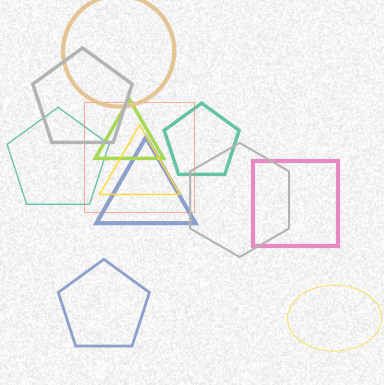[{"shape": "pentagon", "thickness": 1, "radius": 0.7, "center": [0.151, 0.582]}, {"shape": "pentagon", "thickness": 2.5, "radius": 0.51, "center": [0.524, 0.63]}, {"shape": "square", "thickness": 0.5, "radius": 0.71, "center": [0.361, 0.592]}, {"shape": "pentagon", "thickness": 2, "radius": 0.62, "center": [0.27, 0.202]}, {"shape": "triangle", "thickness": 3, "radius": 0.74, "center": [0.379, 0.495]}, {"shape": "square", "thickness": 3, "radius": 0.55, "center": [0.767, 0.472]}, {"shape": "triangle", "thickness": 2.5, "radius": 0.51, "center": [0.336, 0.64]}, {"shape": "triangle", "thickness": 1, "radius": 0.6, "center": [0.363, 0.555]}, {"shape": "oval", "thickness": 0.5, "radius": 0.61, "center": [0.869, 0.174]}, {"shape": "circle", "thickness": 3, "radius": 0.72, "center": [0.308, 0.867]}, {"shape": "pentagon", "thickness": 2.5, "radius": 0.68, "center": [0.214, 0.74]}, {"shape": "hexagon", "thickness": 1.5, "radius": 0.74, "center": [0.622, 0.481]}]